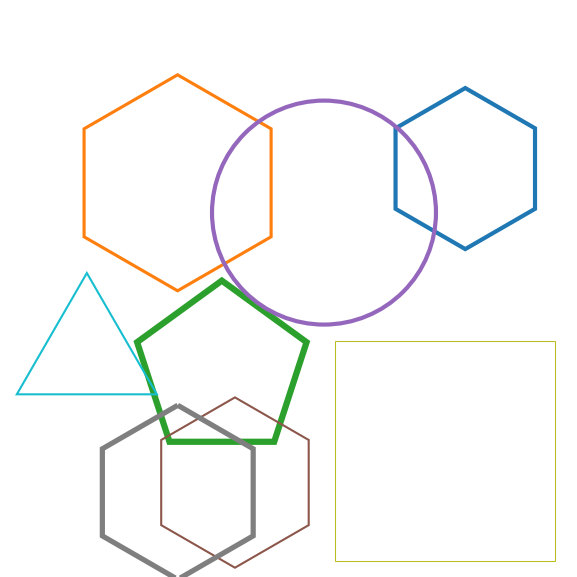[{"shape": "hexagon", "thickness": 2, "radius": 0.7, "center": [0.806, 0.707]}, {"shape": "hexagon", "thickness": 1.5, "radius": 0.93, "center": [0.308, 0.683]}, {"shape": "pentagon", "thickness": 3, "radius": 0.77, "center": [0.384, 0.359]}, {"shape": "circle", "thickness": 2, "radius": 0.97, "center": [0.561, 0.631]}, {"shape": "hexagon", "thickness": 1, "radius": 0.74, "center": [0.407, 0.164]}, {"shape": "hexagon", "thickness": 2.5, "radius": 0.75, "center": [0.308, 0.147]}, {"shape": "square", "thickness": 0.5, "radius": 0.95, "center": [0.77, 0.219]}, {"shape": "triangle", "thickness": 1, "radius": 0.7, "center": [0.15, 0.386]}]